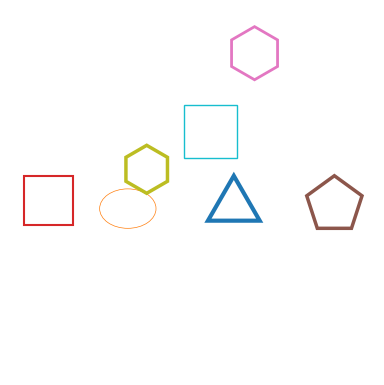[{"shape": "triangle", "thickness": 3, "radius": 0.39, "center": [0.607, 0.466]}, {"shape": "oval", "thickness": 0.5, "radius": 0.37, "center": [0.332, 0.458]}, {"shape": "square", "thickness": 1.5, "radius": 0.32, "center": [0.125, 0.479]}, {"shape": "pentagon", "thickness": 2.5, "radius": 0.38, "center": [0.869, 0.468]}, {"shape": "hexagon", "thickness": 2, "radius": 0.34, "center": [0.661, 0.862]}, {"shape": "hexagon", "thickness": 2.5, "radius": 0.31, "center": [0.381, 0.56]}, {"shape": "square", "thickness": 1, "radius": 0.35, "center": [0.547, 0.659]}]